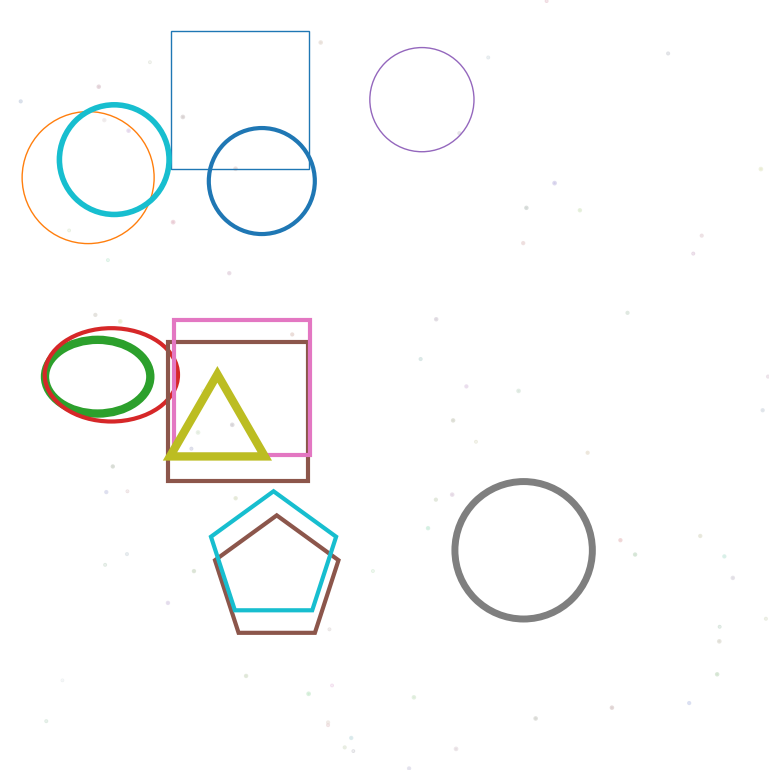[{"shape": "square", "thickness": 0.5, "radius": 0.45, "center": [0.312, 0.871]}, {"shape": "circle", "thickness": 1.5, "radius": 0.34, "center": [0.34, 0.765]}, {"shape": "circle", "thickness": 0.5, "radius": 0.43, "center": [0.114, 0.769]}, {"shape": "oval", "thickness": 3, "radius": 0.34, "center": [0.127, 0.511]}, {"shape": "oval", "thickness": 1.5, "radius": 0.43, "center": [0.145, 0.513]}, {"shape": "circle", "thickness": 0.5, "radius": 0.34, "center": [0.548, 0.871]}, {"shape": "square", "thickness": 1.5, "radius": 0.45, "center": [0.309, 0.466]}, {"shape": "pentagon", "thickness": 1.5, "radius": 0.42, "center": [0.359, 0.246]}, {"shape": "square", "thickness": 1.5, "radius": 0.44, "center": [0.314, 0.497]}, {"shape": "circle", "thickness": 2.5, "radius": 0.45, "center": [0.68, 0.285]}, {"shape": "triangle", "thickness": 3, "radius": 0.36, "center": [0.282, 0.443]}, {"shape": "circle", "thickness": 2, "radius": 0.36, "center": [0.148, 0.793]}, {"shape": "pentagon", "thickness": 1.5, "radius": 0.43, "center": [0.355, 0.277]}]